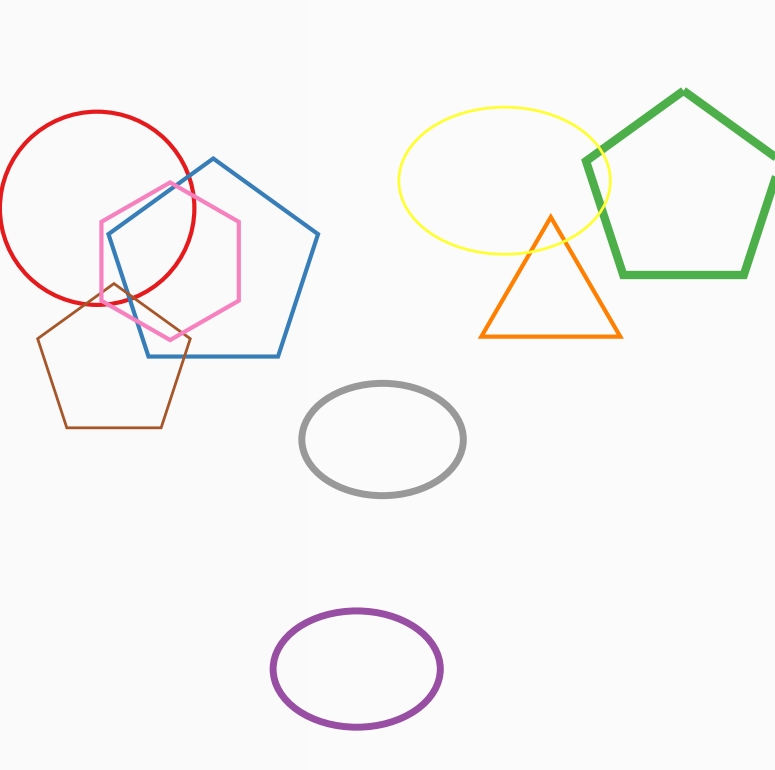[{"shape": "circle", "thickness": 1.5, "radius": 0.63, "center": [0.125, 0.73]}, {"shape": "pentagon", "thickness": 1.5, "radius": 0.71, "center": [0.275, 0.652]}, {"shape": "pentagon", "thickness": 3, "radius": 0.66, "center": [0.882, 0.75]}, {"shape": "oval", "thickness": 2.5, "radius": 0.54, "center": [0.46, 0.131]}, {"shape": "triangle", "thickness": 1.5, "radius": 0.52, "center": [0.711, 0.615]}, {"shape": "oval", "thickness": 1, "radius": 0.68, "center": [0.651, 0.765]}, {"shape": "pentagon", "thickness": 1, "radius": 0.52, "center": [0.147, 0.528]}, {"shape": "hexagon", "thickness": 1.5, "radius": 0.51, "center": [0.219, 0.661]}, {"shape": "oval", "thickness": 2.5, "radius": 0.52, "center": [0.494, 0.429]}]